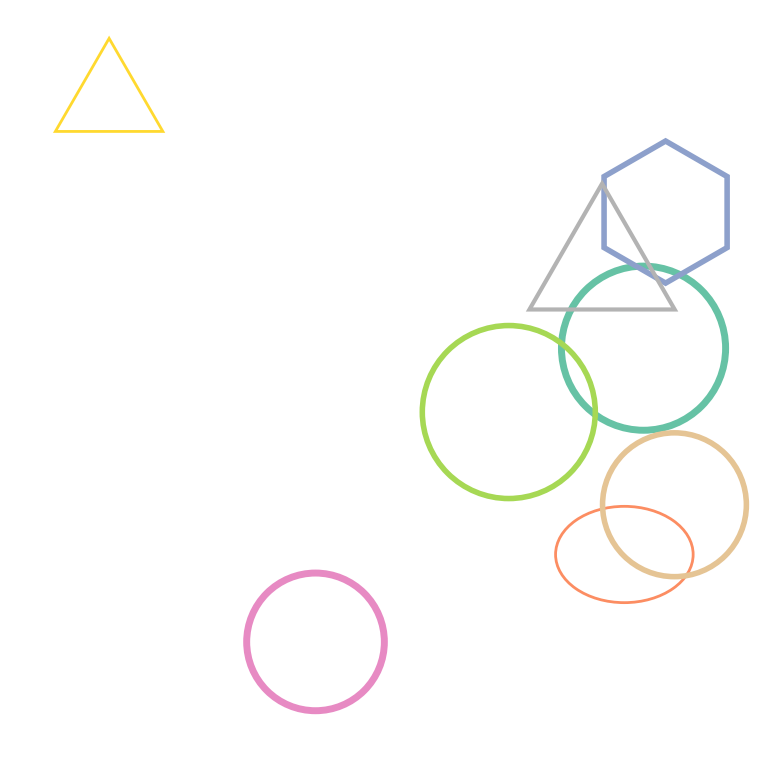[{"shape": "circle", "thickness": 2.5, "radius": 0.53, "center": [0.836, 0.548]}, {"shape": "oval", "thickness": 1, "radius": 0.45, "center": [0.811, 0.28]}, {"shape": "hexagon", "thickness": 2, "radius": 0.46, "center": [0.864, 0.725]}, {"shape": "circle", "thickness": 2.5, "radius": 0.45, "center": [0.41, 0.166]}, {"shape": "circle", "thickness": 2, "radius": 0.56, "center": [0.661, 0.465]}, {"shape": "triangle", "thickness": 1, "radius": 0.4, "center": [0.142, 0.87]}, {"shape": "circle", "thickness": 2, "radius": 0.47, "center": [0.876, 0.344]}, {"shape": "triangle", "thickness": 1.5, "radius": 0.54, "center": [0.782, 0.653]}]